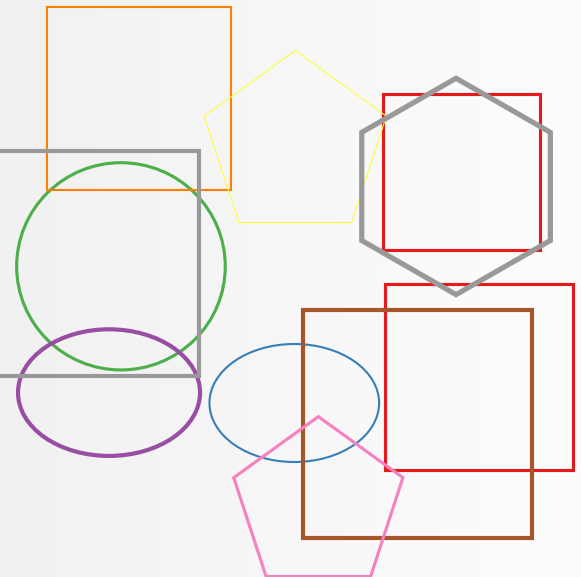[{"shape": "square", "thickness": 1.5, "radius": 0.67, "center": [0.795, 0.701]}, {"shape": "square", "thickness": 1.5, "radius": 0.81, "center": [0.824, 0.347]}, {"shape": "oval", "thickness": 1, "radius": 0.73, "center": [0.506, 0.301]}, {"shape": "circle", "thickness": 1.5, "radius": 0.9, "center": [0.208, 0.538]}, {"shape": "oval", "thickness": 2, "radius": 0.78, "center": [0.188, 0.319]}, {"shape": "square", "thickness": 1, "radius": 0.79, "center": [0.239, 0.829]}, {"shape": "pentagon", "thickness": 0.5, "radius": 0.82, "center": [0.508, 0.747]}, {"shape": "square", "thickness": 2, "radius": 0.99, "center": [0.719, 0.265]}, {"shape": "pentagon", "thickness": 1.5, "radius": 0.76, "center": [0.548, 0.125]}, {"shape": "square", "thickness": 2, "radius": 0.97, "center": [0.147, 0.543]}, {"shape": "hexagon", "thickness": 2.5, "radius": 0.94, "center": [0.785, 0.676]}]